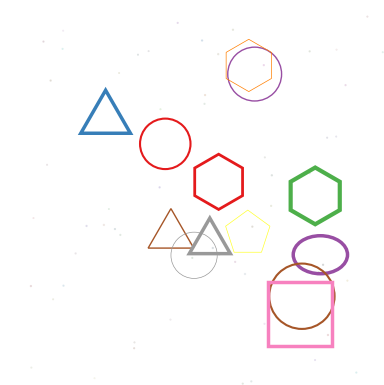[{"shape": "circle", "thickness": 1.5, "radius": 0.33, "center": [0.429, 0.626]}, {"shape": "hexagon", "thickness": 2, "radius": 0.36, "center": [0.568, 0.528]}, {"shape": "triangle", "thickness": 2.5, "radius": 0.37, "center": [0.274, 0.691]}, {"shape": "hexagon", "thickness": 3, "radius": 0.37, "center": [0.819, 0.491]}, {"shape": "oval", "thickness": 2.5, "radius": 0.35, "center": [0.832, 0.338]}, {"shape": "circle", "thickness": 1, "radius": 0.35, "center": [0.661, 0.808]}, {"shape": "hexagon", "thickness": 0.5, "radius": 0.34, "center": [0.646, 0.83]}, {"shape": "pentagon", "thickness": 0.5, "radius": 0.3, "center": [0.644, 0.394]}, {"shape": "triangle", "thickness": 1, "radius": 0.34, "center": [0.444, 0.39]}, {"shape": "circle", "thickness": 1.5, "radius": 0.42, "center": [0.784, 0.231]}, {"shape": "square", "thickness": 2.5, "radius": 0.42, "center": [0.779, 0.184]}, {"shape": "circle", "thickness": 0.5, "radius": 0.3, "center": [0.504, 0.337]}, {"shape": "triangle", "thickness": 2.5, "radius": 0.31, "center": [0.545, 0.372]}]